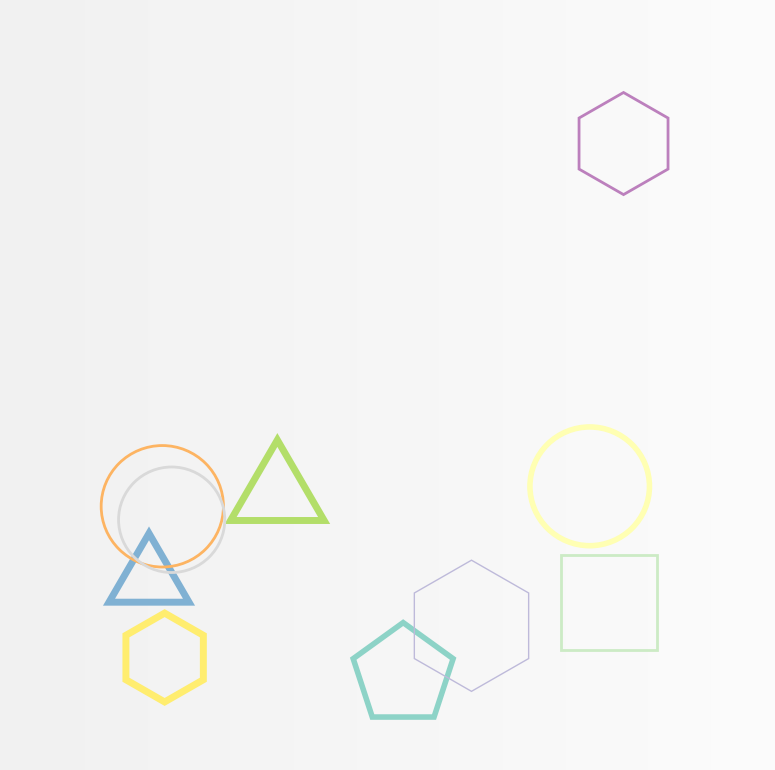[{"shape": "pentagon", "thickness": 2, "radius": 0.34, "center": [0.52, 0.124]}, {"shape": "circle", "thickness": 2, "radius": 0.39, "center": [0.761, 0.368]}, {"shape": "hexagon", "thickness": 0.5, "radius": 0.43, "center": [0.608, 0.187]}, {"shape": "triangle", "thickness": 2.5, "radius": 0.3, "center": [0.192, 0.248]}, {"shape": "circle", "thickness": 1, "radius": 0.39, "center": [0.209, 0.342]}, {"shape": "triangle", "thickness": 2.5, "radius": 0.35, "center": [0.358, 0.359]}, {"shape": "circle", "thickness": 1, "radius": 0.34, "center": [0.222, 0.325]}, {"shape": "hexagon", "thickness": 1, "radius": 0.33, "center": [0.805, 0.814]}, {"shape": "square", "thickness": 1, "radius": 0.31, "center": [0.786, 0.217]}, {"shape": "hexagon", "thickness": 2.5, "radius": 0.29, "center": [0.212, 0.146]}]